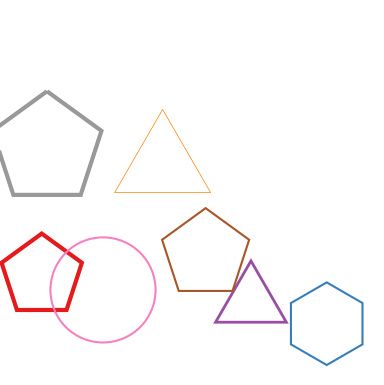[{"shape": "pentagon", "thickness": 3, "radius": 0.55, "center": [0.108, 0.284]}, {"shape": "hexagon", "thickness": 1.5, "radius": 0.54, "center": [0.849, 0.159]}, {"shape": "triangle", "thickness": 2, "radius": 0.53, "center": [0.652, 0.216]}, {"shape": "triangle", "thickness": 0.5, "radius": 0.72, "center": [0.422, 0.572]}, {"shape": "pentagon", "thickness": 1.5, "radius": 0.59, "center": [0.534, 0.34]}, {"shape": "circle", "thickness": 1.5, "radius": 0.68, "center": [0.268, 0.247]}, {"shape": "pentagon", "thickness": 3, "radius": 0.74, "center": [0.122, 0.614]}]